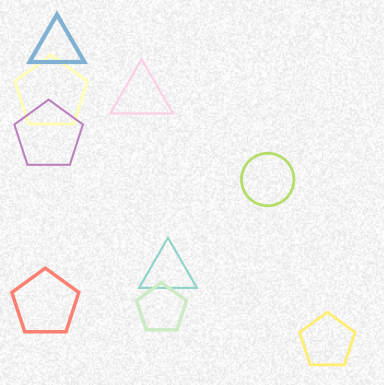[{"shape": "triangle", "thickness": 1.5, "radius": 0.43, "center": [0.436, 0.296]}, {"shape": "pentagon", "thickness": 2, "radius": 0.5, "center": [0.133, 0.758]}, {"shape": "pentagon", "thickness": 2.5, "radius": 0.46, "center": [0.118, 0.212]}, {"shape": "triangle", "thickness": 3, "radius": 0.41, "center": [0.148, 0.88]}, {"shape": "circle", "thickness": 2, "radius": 0.34, "center": [0.695, 0.534]}, {"shape": "triangle", "thickness": 1.5, "radius": 0.47, "center": [0.368, 0.752]}, {"shape": "pentagon", "thickness": 1.5, "radius": 0.47, "center": [0.126, 0.648]}, {"shape": "pentagon", "thickness": 2.5, "radius": 0.34, "center": [0.42, 0.198]}, {"shape": "pentagon", "thickness": 2, "radius": 0.38, "center": [0.85, 0.113]}]